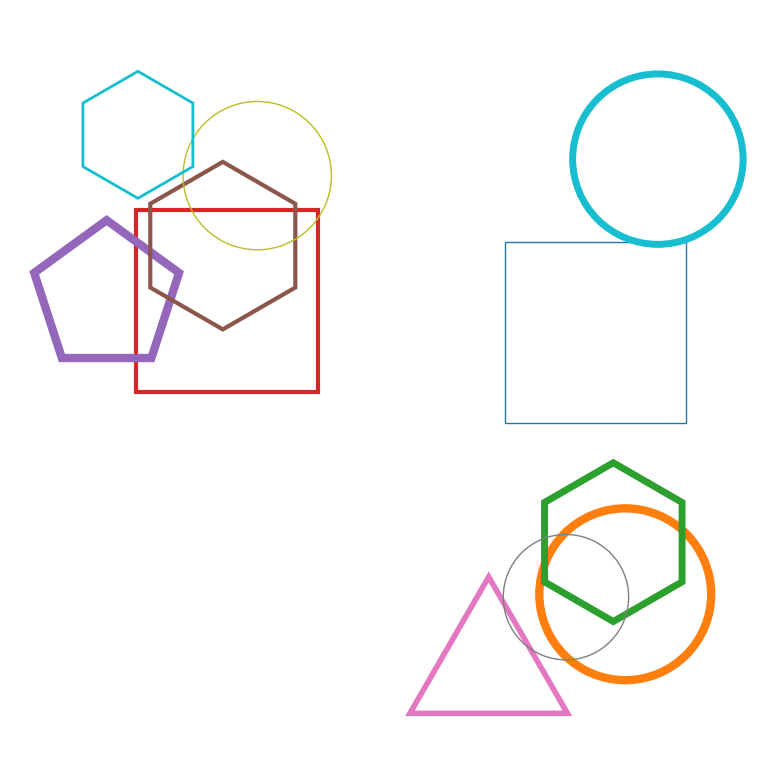[{"shape": "square", "thickness": 0.5, "radius": 0.59, "center": [0.773, 0.568]}, {"shape": "circle", "thickness": 3, "radius": 0.56, "center": [0.812, 0.228]}, {"shape": "hexagon", "thickness": 2.5, "radius": 0.52, "center": [0.797, 0.296]}, {"shape": "square", "thickness": 1.5, "radius": 0.59, "center": [0.295, 0.609]}, {"shape": "pentagon", "thickness": 3, "radius": 0.49, "center": [0.138, 0.615]}, {"shape": "hexagon", "thickness": 1.5, "radius": 0.54, "center": [0.289, 0.681]}, {"shape": "triangle", "thickness": 2, "radius": 0.59, "center": [0.635, 0.133]}, {"shape": "circle", "thickness": 0.5, "radius": 0.41, "center": [0.735, 0.224]}, {"shape": "circle", "thickness": 0.5, "radius": 0.48, "center": [0.334, 0.772]}, {"shape": "hexagon", "thickness": 1, "radius": 0.41, "center": [0.179, 0.825]}, {"shape": "circle", "thickness": 2.5, "radius": 0.55, "center": [0.854, 0.793]}]